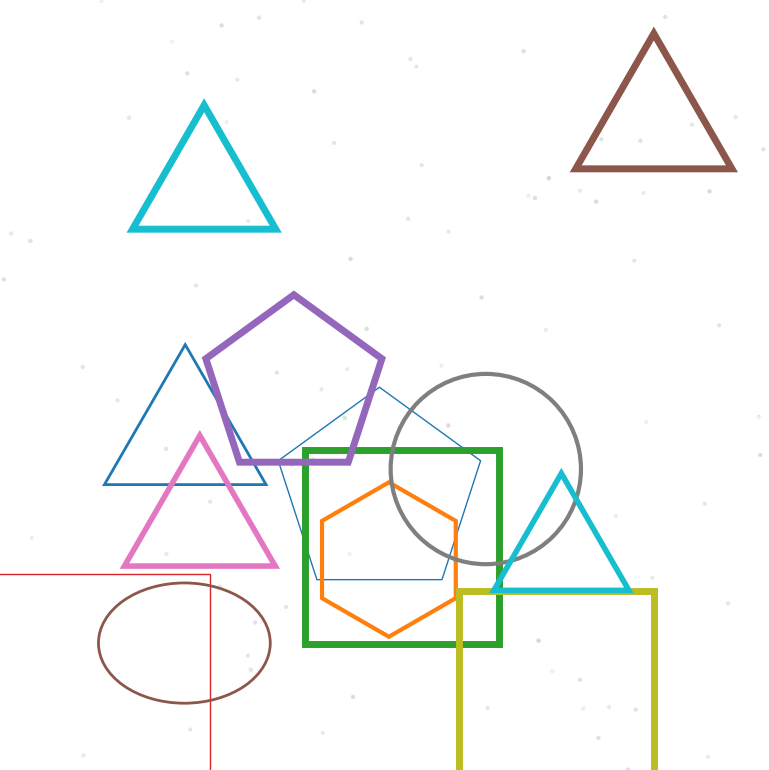[{"shape": "pentagon", "thickness": 0.5, "radius": 0.69, "center": [0.493, 0.359]}, {"shape": "triangle", "thickness": 1, "radius": 0.61, "center": [0.241, 0.431]}, {"shape": "hexagon", "thickness": 1.5, "radius": 0.5, "center": [0.505, 0.273]}, {"shape": "square", "thickness": 2.5, "radius": 0.63, "center": [0.522, 0.289]}, {"shape": "square", "thickness": 0.5, "radius": 0.71, "center": [0.131, 0.112]}, {"shape": "pentagon", "thickness": 2.5, "radius": 0.6, "center": [0.382, 0.497]}, {"shape": "triangle", "thickness": 2.5, "radius": 0.59, "center": [0.849, 0.839]}, {"shape": "oval", "thickness": 1, "radius": 0.56, "center": [0.239, 0.165]}, {"shape": "triangle", "thickness": 2, "radius": 0.57, "center": [0.26, 0.321]}, {"shape": "circle", "thickness": 1.5, "radius": 0.62, "center": [0.631, 0.391]}, {"shape": "square", "thickness": 2.5, "radius": 0.63, "center": [0.723, 0.106]}, {"shape": "triangle", "thickness": 2.5, "radius": 0.54, "center": [0.265, 0.756]}, {"shape": "triangle", "thickness": 2, "radius": 0.51, "center": [0.729, 0.284]}]